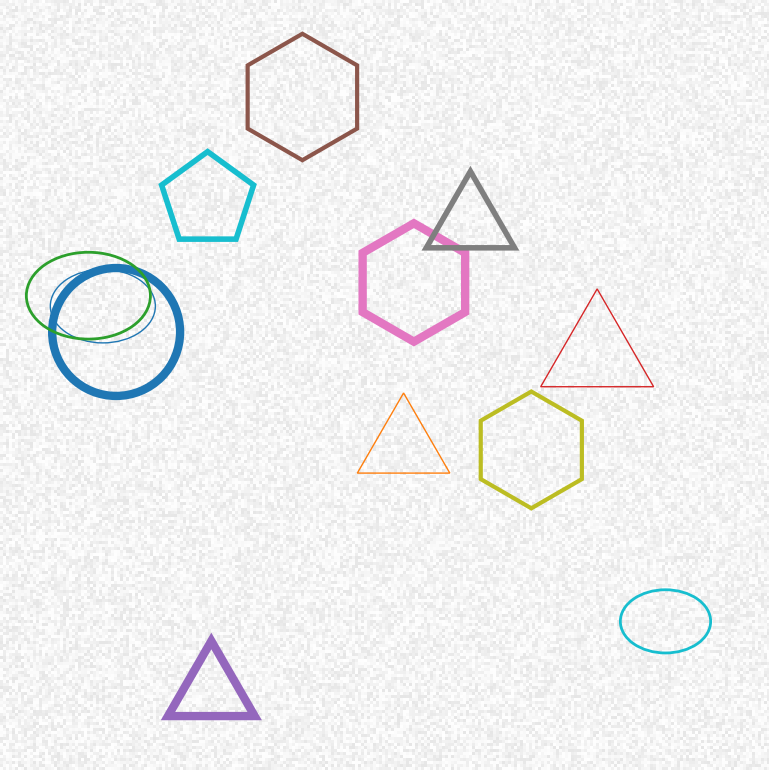[{"shape": "circle", "thickness": 3, "radius": 0.42, "center": [0.151, 0.569]}, {"shape": "oval", "thickness": 0.5, "radius": 0.34, "center": [0.134, 0.602]}, {"shape": "triangle", "thickness": 0.5, "radius": 0.35, "center": [0.524, 0.42]}, {"shape": "oval", "thickness": 1, "radius": 0.4, "center": [0.115, 0.616]}, {"shape": "triangle", "thickness": 0.5, "radius": 0.42, "center": [0.776, 0.54]}, {"shape": "triangle", "thickness": 3, "radius": 0.32, "center": [0.274, 0.103]}, {"shape": "hexagon", "thickness": 1.5, "radius": 0.41, "center": [0.393, 0.874]}, {"shape": "hexagon", "thickness": 3, "radius": 0.38, "center": [0.538, 0.633]}, {"shape": "triangle", "thickness": 2, "radius": 0.33, "center": [0.611, 0.711]}, {"shape": "hexagon", "thickness": 1.5, "radius": 0.38, "center": [0.69, 0.416]}, {"shape": "pentagon", "thickness": 2, "radius": 0.31, "center": [0.27, 0.74]}, {"shape": "oval", "thickness": 1, "radius": 0.29, "center": [0.864, 0.193]}]